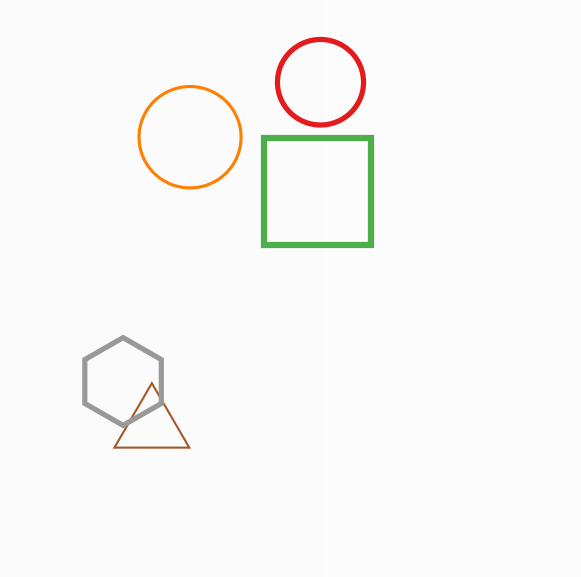[{"shape": "circle", "thickness": 2.5, "radius": 0.37, "center": [0.551, 0.857]}, {"shape": "square", "thickness": 3, "radius": 0.46, "center": [0.546, 0.667]}, {"shape": "circle", "thickness": 1.5, "radius": 0.44, "center": [0.327, 0.762]}, {"shape": "triangle", "thickness": 1, "radius": 0.37, "center": [0.261, 0.261]}, {"shape": "hexagon", "thickness": 2.5, "radius": 0.38, "center": [0.212, 0.338]}]